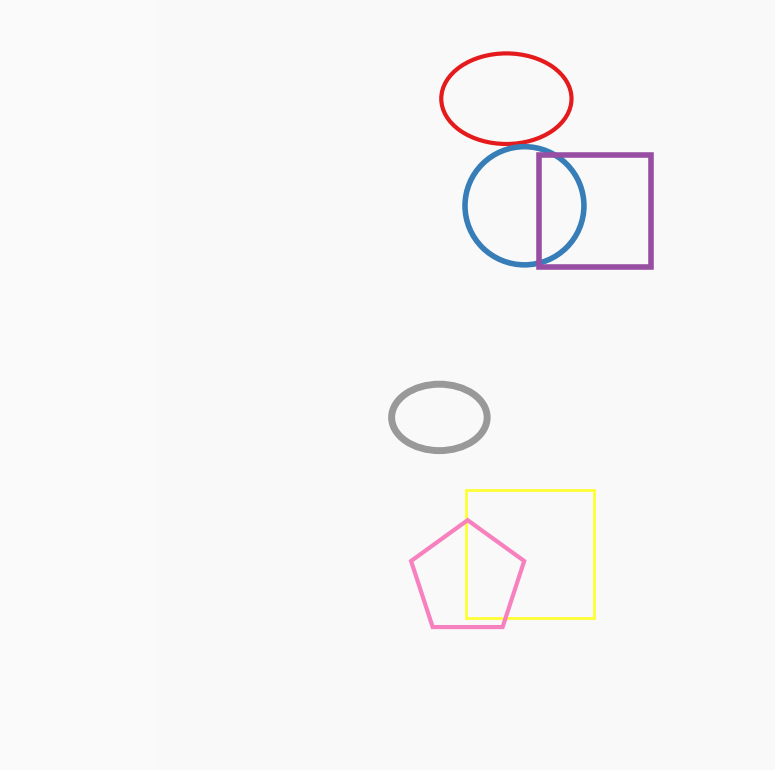[{"shape": "oval", "thickness": 1.5, "radius": 0.42, "center": [0.653, 0.872]}, {"shape": "circle", "thickness": 2, "radius": 0.38, "center": [0.677, 0.733]}, {"shape": "square", "thickness": 2, "radius": 0.36, "center": [0.768, 0.726]}, {"shape": "square", "thickness": 1, "radius": 0.41, "center": [0.684, 0.281]}, {"shape": "pentagon", "thickness": 1.5, "radius": 0.38, "center": [0.603, 0.248]}, {"shape": "oval", "thickness": 2.5, "radius": 0.31, "center": [0.567, 0.458]}]